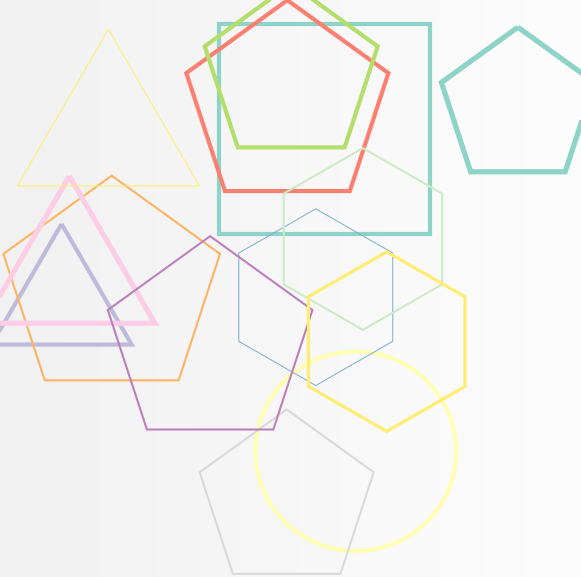[{"shape": "square", "thickness": 2, "radius": 0.91, "center": [0.558, 0.776]}, {"shape": "pentagon", "thickness": 2.5, "radius": 0.69, "center": [0.891, 0.814]}, {"shape": "circle", "thickness": 2, "radius": 0.86, "center": [0.612, 0.218]}, {"shape": "triangle", "thickness": 2, "radius": 0.7, "center": [0.106, 0.472]}, {"shape": "pentagon", "thickness": 2, "radius": 0.91, "center": [0.494, 0.816]}, {"shape": "hexagon", "thickness": 0.5, "radius": 0.76, "center": [0.543, 0.485]}, {"shape": "pentagon", "thickness": 1, "radius": 0.98, "center": [0.192, 0.499]}, {"shape": "pentagon", "thickness": 2, "radius": 0.78, "center": [0.501, 0.871]}, {"shape": "triangle", "thickness": 2.5, "radius": 0.85, "center": [0.119, 0.524]}, {"shape": "pentagon", "thickness": 1, "radius": 0.79, "center": [0.493, 0.133]}, {"shape": "pentagon", "thickness": 1, "radius": 0.93, "center": [0.361, 0.405]}, {"shape": "hexagon", "thickness": 1, "radius": 0.79, "center": [0.624, 0.585]}, {"shape": "triangle", "thickness": 0.5, "radius": 0.9, "center": [0.186, 0.768]}, {"shape": "hexagon", "thickness": 1.5, "radius": 0.78, "center": [0.665, 0.408]}]